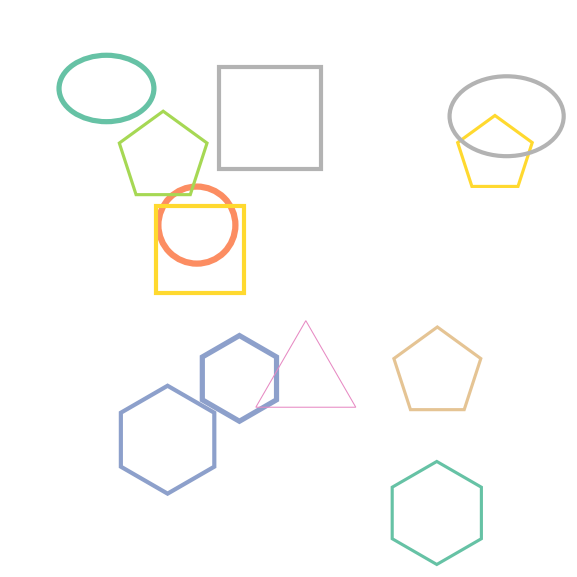[{"shape": "hexagon", "thickness": 1.5, "radius": 0.45, "center": [0.756, 0.111]}, {"shape": "oval", "thickness": 2.5, "radius": 0.41, "center": [0.184, 0.846]}, {"shape": "circle", "thickness": 3, "radius": 0.33, "center": [0.341, 0.609]}, {"shape": "hexagon", "thickness": 2.5, "radius": 0.37, "center": [0.415, 0.344]}, {"shape": "hexagon", "thickness": 2, "radius": 0.47, "center": [0.29, 0.238]}, {"shape": "triangle", "thickness": 0.5, "radius": 0.5, "center": [0.53, 0.344]}, {"shape": "pentagon", "thickness": 1.5, "radius": 0.4, "center": [0.283, 0.727]}, {"shape": "square", "thickness": 2, "radius": 0.38, "center": [0.347, 0.567]}, {"shape": "pentagon", "thickness": 1.5, "radius": 0.34, "center": [0.857, 0.731]}, {"shape": "pentagon", "thickness": 1.5, "radius": 0.4, "center": [0.757, 0.354]}, {"shape": "square", "thickness": 2, "radius": 0.44, "center": [0.468, 0.795]}, {"shape": "oval", "thickness": 2, "radius": 0.49, "center": [0.877, 0.798]}]